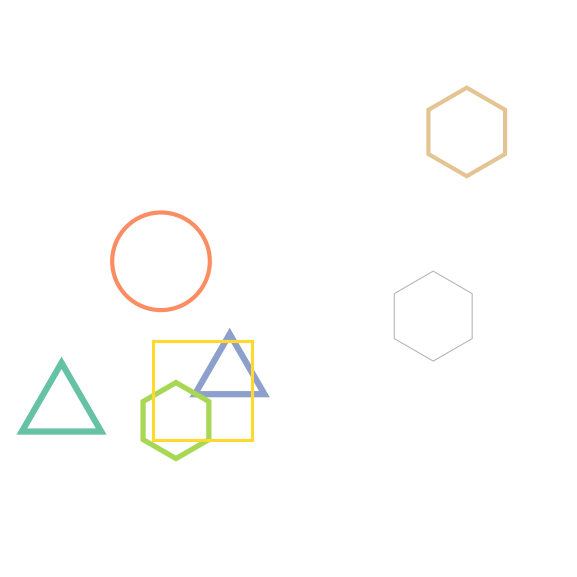[{"shape": "triangle", "thickness": 3, "radius": 0.4, "center": [0.107, 0.292]}, {"shape": "circle", "thickness": 2, "radius": 0.42, "center": [0.279, 0.547]}, {"shape": "triangle", "thickness": 3, "radius": 0.35, "center": [0.398, 0.351]}, {"shape": "hexagon", "thickness": 2.5, "radius": 0.33, "center": [0.305, 0.271]}, {"shape": "square", "thickness": 1.5, "radius": 0.43, "center": [0.35, 0.323]}, {"shape": "hexagon", "thickness": 2, "radius": 0.38, "center": [0.808, 0.771]}, {"shape": "hexagon", "thickness": 0.5, "radius": 0.39, "center": [0.75, 0.452]}]